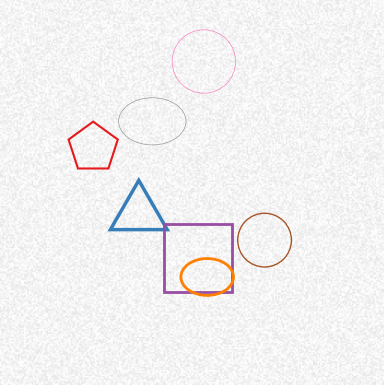[{"shape": "pentagon", "thickness": 1.5, "radius": 0.34, "center": [0.242, 0.617]}, {"shape": "triangle", "thickness": 2.5, "radius": 0.43, "center": [0.361, 0.446]}, {"shape": "square", "thickness": 2, "radius": 0.44, "center": [0.515, 0.33]}, {"shape": "oval", "thickness": 2, "radius": 0.34, "center": [0.538, 0.281]}, {"shape": "circle", "thickness": 1, "radius": 0.35, "center": [0.687, 0.376]}, {"shape": "circle", "thickness": 0.5, "radius": 0.41, "center": [0.53, 0.84]}, {"shape": "oval", "thickness": 0.5, "radius": 0.44, "center": [0.396, 0.685]}]